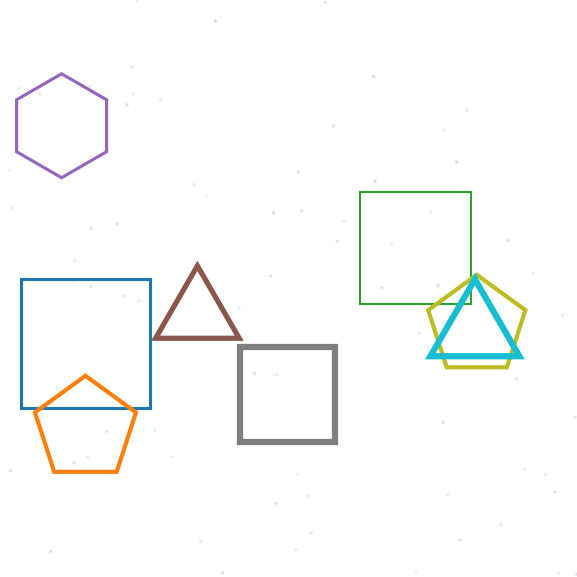[{"shape": "square", "thickness": 1.5, "radius": 0.56, "center": [0.148, 0.405]}, {"shape": "pentagon", "thickness": 2, "radius": 0.46, "center": [0.148, 0.256]}, {"shape": "square", "thickness": 1, "radius": 0.48, "center": [0.72, 0.57]}, {"shape": "hexagon", "thickness": 1.5, "radius": 0.45, "center": [0.107, 0.781]}, {"shape": "triangle", "thickness": 2.5, "radius": 0.42, "center": [0.342, 0.455]}, {"shape": "square", "thickness": 3, "radius": 0.41, "center": [0.498, 0.316]}, {"shape": "pentagon", "thickness": 2, "radius": 0.44, "center": [0.826, 0.435]}, {"shape": "triangle", "thickness": 3, "radius": 0.44, "center": [0.822, 0.427]}]